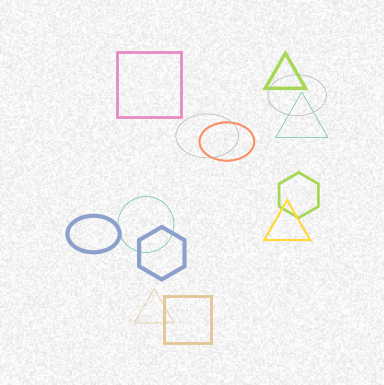[{"shape": "triangle", "thickness": 0.5, "radius": 0.39, "center": [0.784, 0.682]}, {"shape": "circle", "thickness": 0.5, "radius": 0.36, "center": [0.379, 0.417]}, {"shape": "oval", "thickness": 1.5, "radius": 0.36, "center": [0.589, 0.632]}, {"shape": "oval", "thickness": 3, "radius": 0.34, "center": [0.243, 0.392]}, {"shape": "hexagon", "thickness": 3, "radius": 0.34, "center": [0.42, 0.342]}, {"shape": "square", "thickness": 2, "radius": 0.42, "center": [0.387, 0.78]}, {"shape": "triangle", "thickness": 2.5, "radius": 0.3, "center": [0.741, 0.801]}, {"shape": "hexagon", "thickness": 2, "radius": 0.29, "center": [0.776, 0.493]}, {"shape": "triangle", "thickness": 1.5, "radius": 0.35, "center": [0.746, 0.411]}, {"shape": "triangle", "thickness": 0.5, "radius": 0.3, "center": [0.4, 0.191]}, {"shape": "square", "thickness": 2, "radius": 0.31, "center": [0.488, 0.17]}, {"shape": "oval", "thickness": 0.5, "radius": 0.38, "center": [0.772, 0.753]}, {"shape": "oval", "thickness": 0.5, "radius": 0.41, "center": [0.538, 0.647]}]